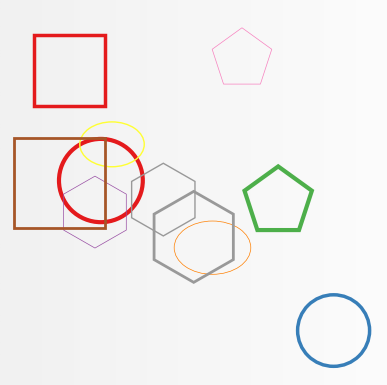[{"shape": "circle", "thickness": 3, "radius": 0.54, "center": [0.26, 0.531]}, {"shape": "square", "thickness": 2.5, "radius": 0.46, "center": [0.179, 0.817]}, {"shape": "circle", "thickness": 2.5, "radius": 0.46, "center": [0.861, 0.141]}, {"shape": "pentagon", "thickness": 3, "radius": 0.46, "center": [0.718, 0.476]}, {"shape": "hexagon", "thickness": 0.5, "radius": 0.47, "center": [0.245, 0.449]}, {"shape": "oval", "thickness": 0.5, "radius": 0.49, "center": [0.548, 0.357]}, {"shape": "oval", "thickness": 1, "radius": 0.42, "center": [0.289, 0.625]}, {"shape": "square", "thickness": 2, "radius": 0.59, "center": [0.153, 0.524]}, {"shape": "pentagon", "thickness": 0.5, "radius": 0.4, "center": [0.624, 0.847]}, {"shape": "hexagon", "thickness": 1, "radius": 0.47, "center": [0.421, 0.482]}, {"shape": "hexagon", "thickness": 2, "radius": 0.59, "center": [0.5, 0.385]}]